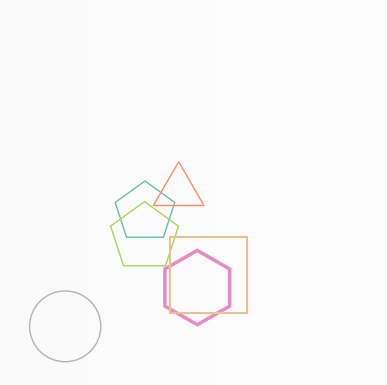[{"shape": "pentagon", "thickness": 1, "radius": 0.4, "center": [0.374, 0.449]}, {"shape": "triangle", "thickness": 1, "radius": 0.38, "center": [0.461, 0.504]}, {"shape": "hexagon", "thickness": 2.5, "radius": 0.48, "center": [0.509, 0.253]}, {"shape": "pentagon", "thickness": 1, "radius": 0.46, "center": [0.373, 0.384]}, {"shape": "square", "thickness": 1.5, "radius": 0.5, "center": [0.537, 0.286]}, {"shape": "circle", "thickness": 1, "radius": 0.46, "center": [0.168, 0.152]}]